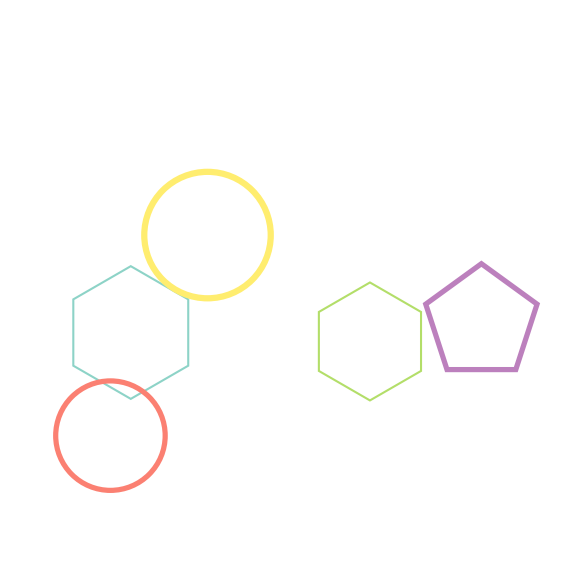[{"shape": "hexagon", "thickness": 1, "radius": 0.57, "center": [0.226, 0.423]}, {"shape": "circle", "thickness": 2.5, "radius": 0.47, "center": [0.191, 0.245]}, {"shape": "hexagon", "thickness": 1, "radius": 0.51, "center": [0.641, 0.408]}, {"shape": "pentagon", "thickness": 2.5, "radius": 0.51, "center": [0.834, 0.441]}, {"shape": "circle", "thickness": 3, "radius": 0.55, "center": [0.359, 0.592]}]